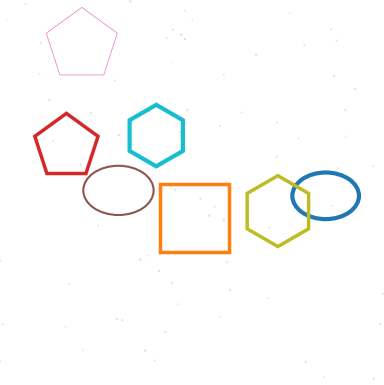[{"shape": "oval", "thickness": 3, "radius": 0.43, "center": [0.846, 0.491]}, {"shape": "square", "thickness": 2.5, "radius": 0.45, "center": [0.505, 0.434]}, {"shape": "pentagon", "thickness": 2.5, "radius": 0.43, "center": [0.173, 0.619]}, {"shape": "oval", "thickness": 1.5, "radius": 0.46, "center": [0.308, 0.505]}, {"shape": "pentagon", "thickness": 0.5, "radius": 0.49, "center": [0.212, 0.884]}, {"shape": "hexagon", "thickness": 2.5, "radius": 0.46, "center": [0.722, 0.452]}, {"shape": "hexagon", "thickness": 3, "radius": 0.4, "center": [0.406, 0.648]}]